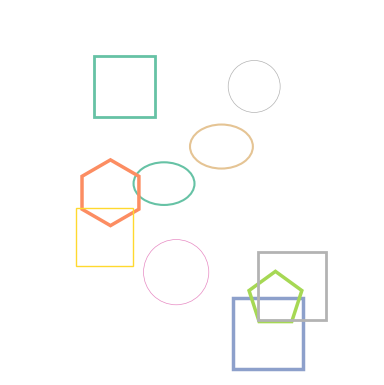[{"shape": "oval", "thickness": 1.5, "radius": 0.4, "center": [0.426, 0.523]}, {"shape": "square", "thickness": 2, "radius": 0.4, "center": [0.323, 0.775]}, {"shape": "hexagon", "thickness": 2.5, "radius": 0.43, "center": [0.287, 0.499]}, {"shape": "square", "thickness": 2.5, "radius": 0.46, "center": [0.696, 0.133]}, {"shape": "circle", "thickness": 0.5, "radius": 0.42, "center": [0.458, 0.293]}, {"shape": "pentagon", "thickness": 2.5, "radius": 0.36, "center": [0.715, 0.223]}, {"shape": "square", "thickness": 1, "radius": 0.38, "center": [0.271, 0.384]}, {"shape": "oval", "thickness": 1.5, "radius": 0.41, "center": [0.575, 0.619]}, {"shape": "circle", "thickness": 0.5, "radius": 0.34, "center": [0.66, 0.775]}, {"shape": "square", "thickness": 2, "radius": 0.44, "center": [0.759, 0.257]}]